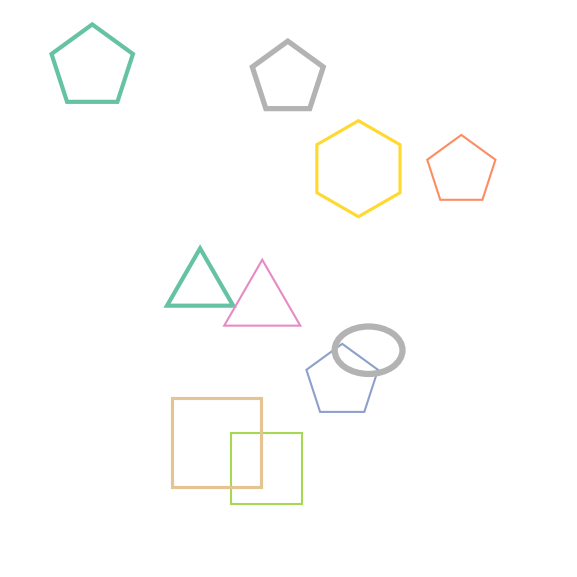[{"shape": "triangle", "thickness": 2, "radius": 0.33, "center": [0.346, 0.503]}, {"shape": "pentagon", "thickness": 2, "radius": 0.37, "center": [0.16, 0.883]}, {"shape": "pentagon", "thickness": 1, "radius": 0.31, "center": [0.799, 0.703]}, {"shape": "pentagon", "thickness": 1, "radius": 0.33, "center": [0.593, 0.339]}, {"shape": "triangle", "thickness": 1, "radius": 0.38, "center": [0.454, 0.473]}, {"shape": "square", "thickness": 1, "radius": 0.31, "center": [0.461, 0.187]}, {"shape": "hexagon", "thickness": 1.5, "radius": 0.42, "center": [0.621, 0.707]}, {"shape": "square", "thickness": 1.5, "radius": 0.38, "center": [0.375, 0.233]}, {"shape": "pentagon", "thickness": 2.5, "radius": 0.32, "center": [0.498, 0.863]}, {"shape": "oval", "thickness": 3, "radius": 0.29, "center": [0.638, 0.393]}]